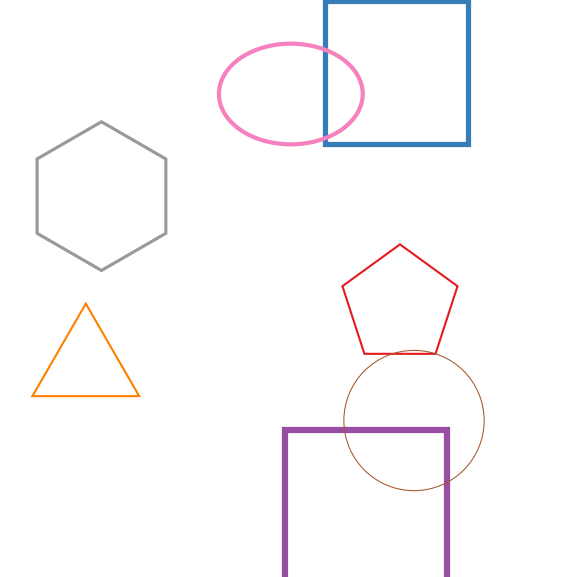[{"shape": "pentagon", "thickness": 1, "radius": 0.52, "center": [0.693, 0.471]}, {"shape": "square", "thickness": 2.5, "radius": 0.62, "center": [0.686, 0.874]}, {"shape": "square", "thickness": 3, "radius": 0.7, "center": [0.634, 0.115]}, {"shape": "triangle", "thickness": 1, "radius": 0.53, "center": [0.149, 0.367]}, {"shape": "circle", "thickness": 0.5, "radius": 0.61, "center": [0.717, 0.271]}, {"shape": "oval", "thickness": 2, "radius": 0.62, "center": [0.504, 0.836]}, {"shape": "hexagon", "thickness": 1.5, "radius": 0.64, "center": [0.176, 0.66]}]